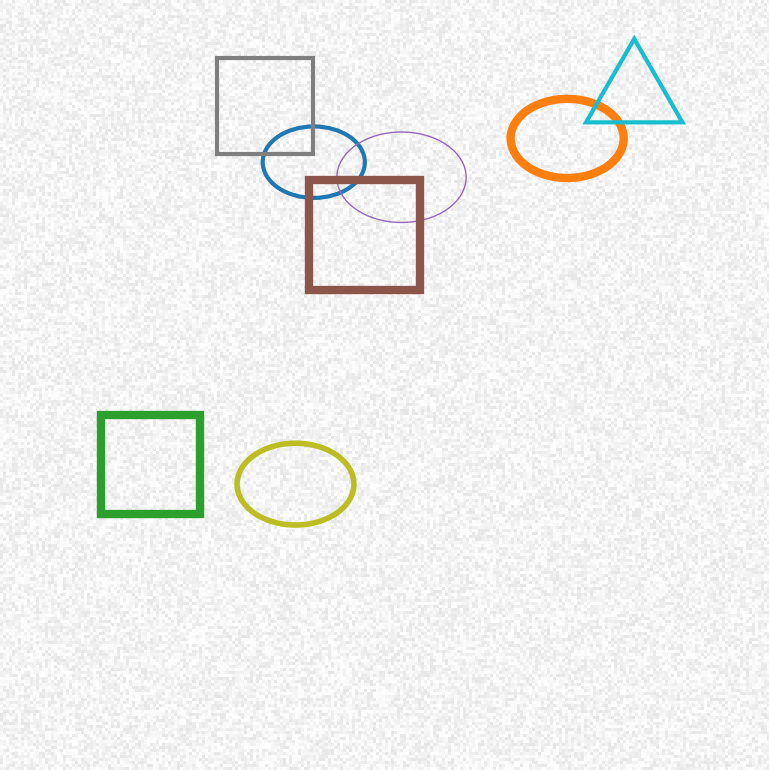[{"shape": "oval", "thickness": 1.5, "radius": 0.33, "center": [0.407, 0.789]}, {"shape": "oval", "thickness": 3, "radius": 0.37, "center": [0.737, 0.82]}, {"shape": "square", "thickness": 3, "radius": 0.32, "center": [0.196, 0.397]}, {"shape": "oval", "thickness": 0.5, "radius": 0.42, "center": [0.521, 0.77]}, {"shape": "square", "thickness": 3, "radius": 0.36, "center": [0.473, 0.695]}, {"shape": "square", "thickness": 1.5, "radius": 0.31, "center": [0.344, 0.863]}, {"shape": "oval", "thickness": 2, "radius": 0.38, "center": [0.384, 0.371]}, {"shape": "triangle", "thickness": 1.5, "radius": 0.36, "center": [0.824, 0.877]}]